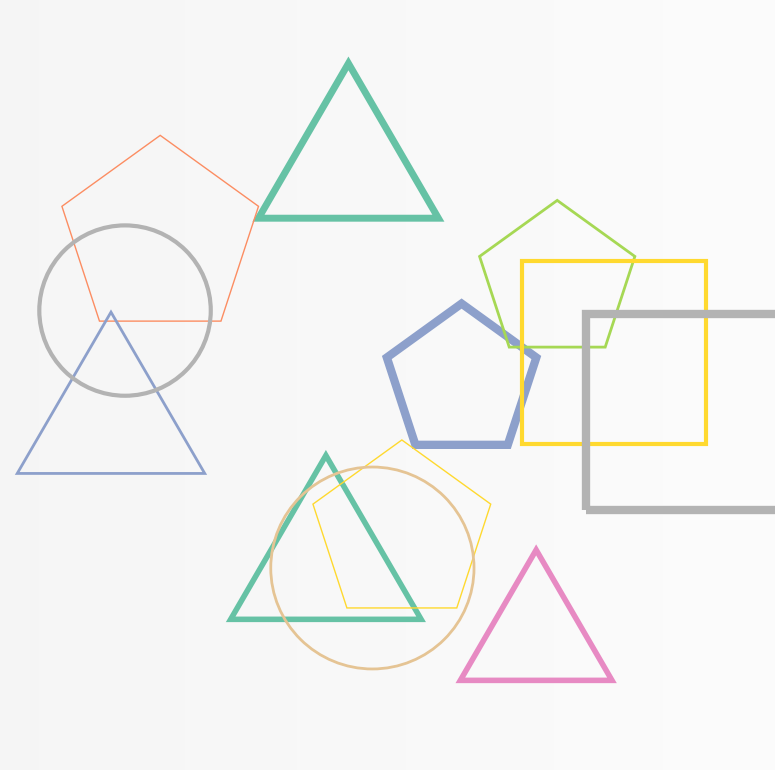[{"shape": "triangle", "thickness": 2, "radius": 0.71, "center": [0.421, 0.267]}, {"shape": "triangle", "thickness": 2.5, "radius": 0.67, "center": [0.45, 0.784]}, {"shape": "pentagon", "thickness": 0.5, "radius": 0.67, "center": [0.207, 0.691]}, {"shape": "pentagon", "thickness": 3, "radius": 0.51, "center": [0.596, 0.504]}, {"shape": "triangle", "thickness": 1, "radius": 0.7, "center": [0.143, 0.455]}, {"shape": "triangle", "thickness": 2, "radius": 0.56, "center": [0.692, 0.173]}, {"shape": "pentagon", "thickness": 1, "radius": 0.53, "center": [0.719, 0.634]}, {"shape": "pentagon", "thickness": 0.5, "radius": 0.6, "center": [0.519, 0.308]}, {"shape": "square", "thickness": 1.5, "radius": 0.59, "center": [0.792, 0.542]}, {"shape": "circle", "thickness": 1, "radius": 0.66, "center": [0.481, 0.262]}, {"shape": "circle", "thickness": 1.5, "radius": 0.55, "center": [0.161, 0.597]}, {"shape": "square", "thickness": 3, "radius": 0.64, "center": [0.883, 0.465]}]